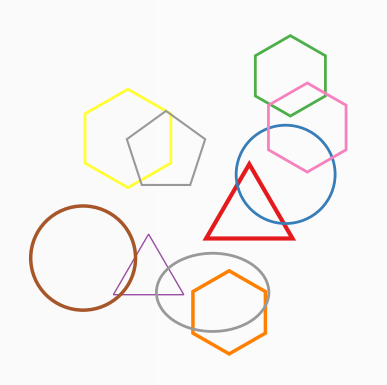[{"shape": "triangle", "thickness": 3, "radius": 0.64, "center": [0.643, 0.445]}, {"shape": "circle", "thickness": 2, "radius": 0.64, "center": [0.737, 0.547]}, {"shape": "hexagon", "thickness": 2, "radius": 0.52, "center": [0.749, 0.803]}, {"shape": "triangle", "thickness": 1, "radius": 0.52, "center": [0.383, 0.287]}, {"shape": "hexagon", "thickness": 2.5, "radius": 0.54, "center": [0.591, 0.189]}, {"shape": "hexagon", "thickness": 2, "radius": 0.64, "center": [0.33, 0.64]}, {"shape": "circle", "thickness": 2.5, "radius": 0.68, "center": [0.214, 0.33]}, {"shape": "hexagon", "thickness": 2, "radius": 0.58, "center": [0.793, 0.669]}, {"shape": "oval", "thickness": 2, "radius": 0.73, "center": [0.549, 0.241]}, {"shape": "pentagon", "thickness": 1.5, "radius": 0.53, "center": [0.428, 0.606]}]